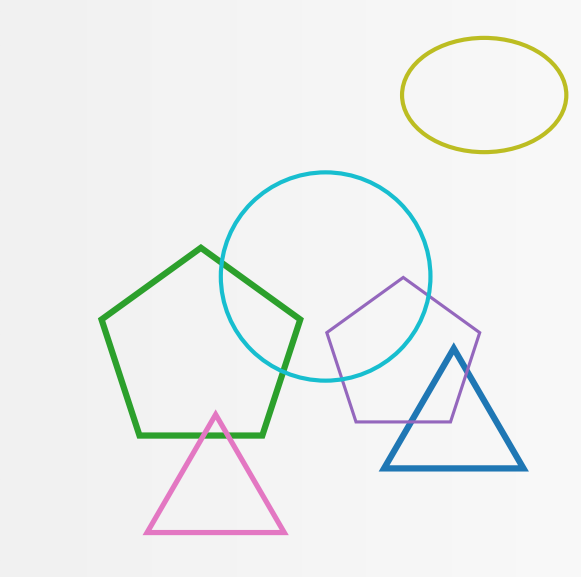[{"shape": "triangle", "thickness": 3, "radius": 0.69, "center": [0.781, 0.257]}, {"shape": "pentagon", "thickness": 3, "radius": 0.9, "center": [0.346, 0.39]}, {"shape": "pentagon", "thickness": 1.5, "radius": 0.69, "center": [0.694, 0.38]}, {"shape": "triangle", "thickness": 2.5, "radius": 0.68, "center": [0.371, 0.145]}, {"shape": "oval", "thickness": 2, "radius": 0.71, "center": [0.833, 0.835]}, {"shape": "circle", "thickness": 2, "radius": 0.9, "center": [0.56, 0.52]}]